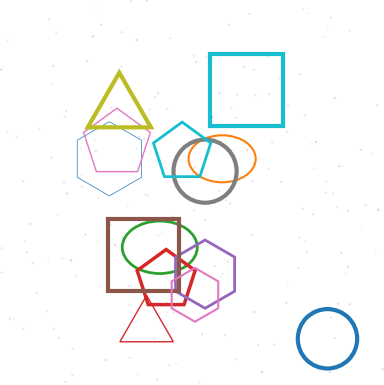[{"shape": "circle", "thickness": 3, "radius": 0.39, "center": [0.851, 0.12]}, {"shape": "hexagon", "thickness": 0.5, "radius": 0.48, "center": [0.284, 0.588]}, {"shape": "oval", "thickness": 1.5, "radius": 0.44, "center": [0.577, 0.588]}, {"shape": "oval", "thickness": 2, "radius": 0.49, "center": [0.415, 0.358]}, {"shape": "pentagon", "thickness": 2.5, "radius": 0.4, "center": [0.432, 0.273]}, {"shape": "triangle", "thickness": 1, "radius": 0.4, "center": [0.381, 0.152]}, {"shape": "hexagon", "thickness": 2, "radius": 0.44, "center": [0.533, 0.288]}, {"shape": "square", "thickness": 3, "radius": 0.46, "center": [0.373, 0.338]}, {"shape": "hexagon", "thickness": 1.5, "radius": 0.35, "center": [0.506, 0.234]}, {"shape": "pentagon", "thickness": 1, "radius": 0.46, "center": [0.304, 0.628]}, {"shape": "circle", "thickness": 3, "radius": 0.41, "center": [0.533, 0.555]}, {"shape": "triangle", "thickness": 3, "radius": 0.47, "center": [0.31, 0.717]}, {"shape": "square", "thickness": 3, "radius": 0.47, "center": [0.639, 0.766]}, {"shape": "pentagon", "thickness": 2, "radius": 0.39, "center": [0.473, 0.604]}]